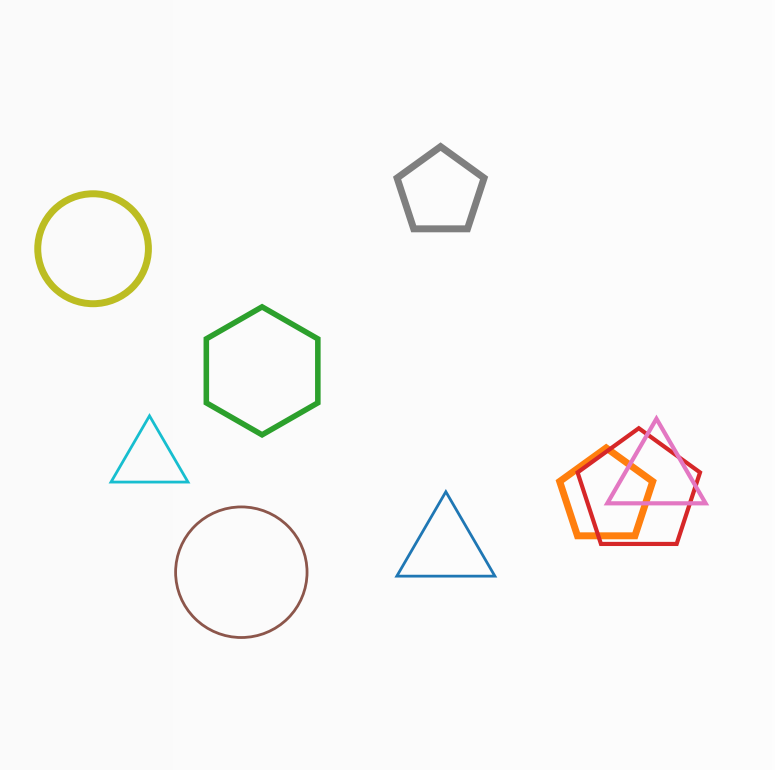[{"shape": "triangle", "thickness": 1, "radius": 0.37, "center": [0.575, 0.288]}, {"shape": "pentagon", "thickness": 2.5, "radius": 0.32, "center": [0.782, 0.355]}, {"shape": "hexagon", "thickness": 2, "radius": 0.42, "center": [0.338, 0.518]}, {"shape": "pentagon", "thickness": 1.5, "radius": 0.42, "center": [0.824, 0.361]}, {"shape": "circle", "thickness": 1, "radius": 0.42, "center": [0.311, 0.257]}, {"shape": "triangle", "thickness": 1.5, "radius": 0.37, "center": [0.847, 0.383]}, {"shape": "pentagon", "thickness": 2.5, "radius": 0.3, "center": [0.569, 0.751]}, {"shape": "circle", "thickness": 2.5, "radius": 0.36, "center": [0.12, 0.677]}, {"shape": "triangle", "thickness": 1, "radius": 0.29, "center": [0.193, 0.403]}]